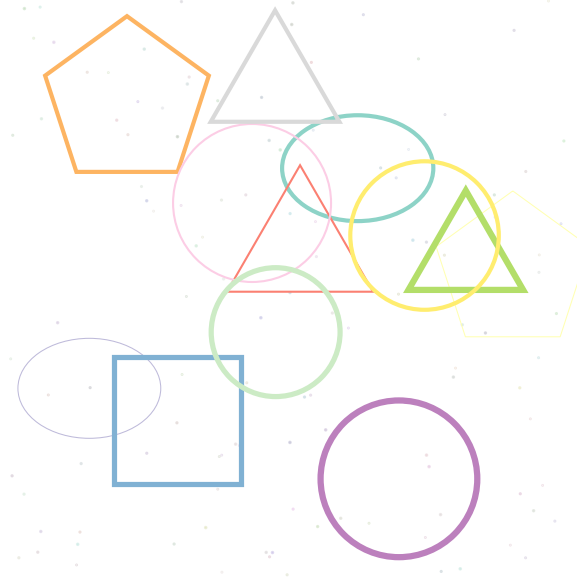[{"shape": "oval", "thickness": 2, "radius": 0.65, "center": [0.619, 0.708]}, {"shape": "pentagon", "thickness": 0.5, "radius": 0.7, "center": [0.888, 0.529]}, {"shape": "oval", "thickness": 0.5, "radius": 0.62, "center": [0.155, 0.327]}, {"shape": "triangle", "thickness": 1, "radius": 0.73, "center": [0.52, 0.567]}, {"shape": "square", "thickness": 2.5, "radius": 0.55, "center": [0.308, 0.271]}, {"shape": "pentagon", "thickness": 2, "radius": 0.75, "center": [0.22, 0.822]}, {"shape": "triangle", "thickness": 3, "radius": 0.57, "center": [0.807, 0.554]}, {"shape": "circle", "thickness": 1, "radius": 0.68, "center": [0.436, 0.648]}, {"shape": "triangle", "thickness": 2, "radius": 0.64, "center": [0.476, 0.853]}, {"shape": "circle", "thickness": 3, "radius": 0.68, "center": [0.691, 0.17]}, {"shape": "circle", "thickness": 2.5, "radius": 0.56, "center": [0.477, 0.424]}, {"shape": "circle", "thickness": 2, "radius": 0.64, "center": [0.735, 0.591]}]